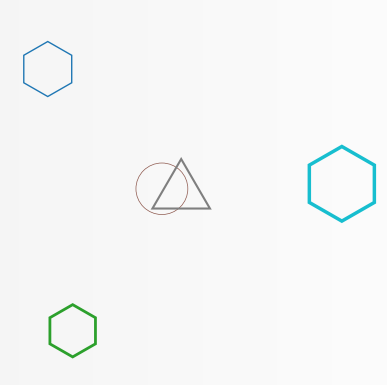[{"shape": "hexagon", "thickness": 1, "radius": 0.36, "center": [0.123, 0.821]}, {"shape": "hexagon", "thickness": 2, "radius": 0.34, "center": [0.188, 0.141]}, {"shape": "circle", "thickness": 0.5, "radius": 0.33, "center": [0.418, 0.51]}, {"shape": "triangle", "thickness": 1.5, "radius": 0.43, "center": [0.468, 0.501]}, {"shape": "hexagon", "thickness": 2.5, "radius": 0.48, "center": [0.882, 0.523]}]